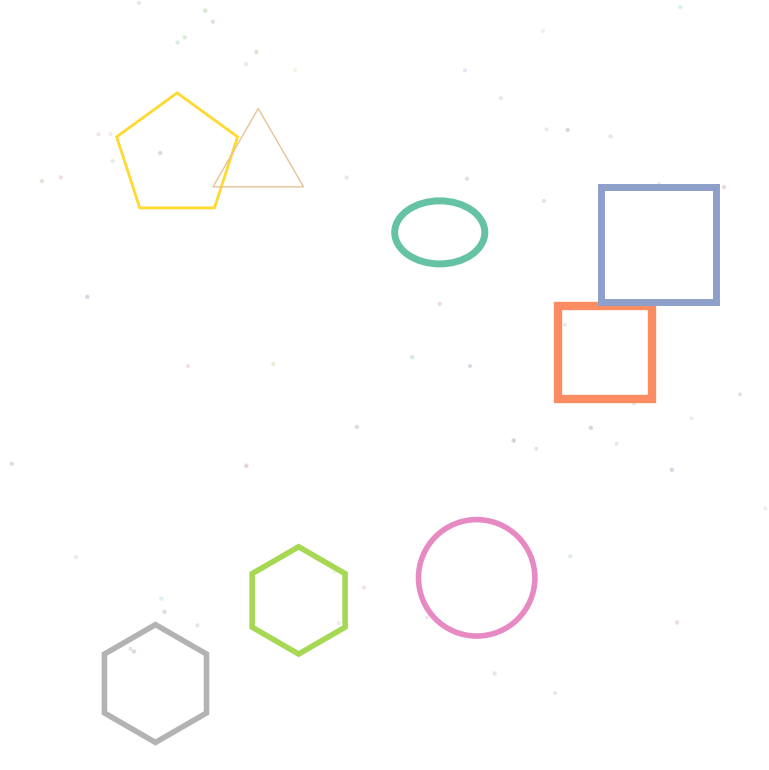[{"shape": "oval", "thickness": 2.5, "radius": 0.29, "center": [0.571, 0.698]}, {"shape": "square", "thickness": 3, "radius": 0.3, "center": [0.786, 0.542]}, {"shape": "square", "thickness": 2.5, "radius": 0.37, "center": [0.855, 0.682]}, {"shape": "circle", "thickness": 2, "radius": 0.38, "center": [0.619, 0.25]}, {"shape": "hexagon", "thickness": 2, "radius": 0.35, "center": [0.388, 0.22]}, {"shape": "pentagon", "thickness": 1, "radius": 0.41, "center": [0.23, 0.797]}, {"shape": "triangle", "thickness": 0.5, "radius": 0.34, "center": [0.335, 0.791]}, {"shape": "hexagon", "thickness": 2, "radius": 0.38, "center": [0.202, 0.112]}]